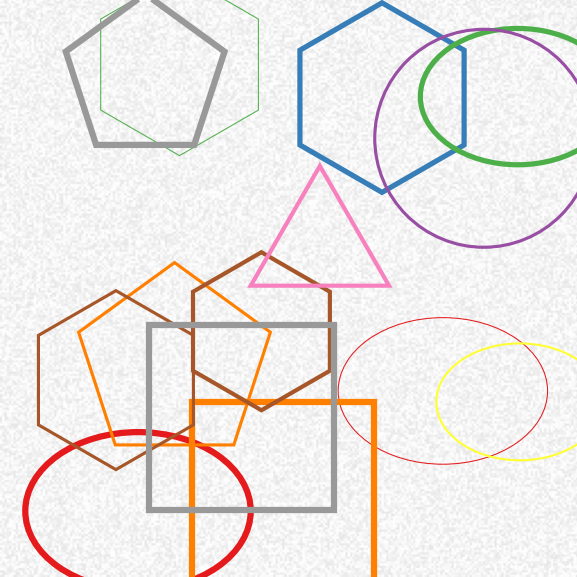[{"shape": "oval", "thickness": 0.5, "radius": 0.91, "center": [0.767, 0.322]}, {"shape": "oval", "thickness": 3, "radius": 0.98, "center": [0.239, 0.114]}, {"shape": "hexagon", "thickness": 2.5, "radius": 0.82, "center": [0.662, 0.83]}, {"shape": "hexagon", "thickness": 0.5, "radius": 0.79, "center": [0.311, 0.887]}, {"shape": "oval", "thickness": 2.5, "radius": 0.84, "center": [0.896, 0.832]}, {"shape": "circle", "thickness": 1.5, "radius": 0.94, "center": [0.838, 0.76]}, {"shape": "square", "thickness": 3, "radius": 0.79, "center": [0.49, 0.146]}, {"shape": "pentagon", "thickness": 1.5, "radius": 0.87, "center": [0.302, 0.37]}, {"shape": "oval", "thickness": 1, "radius": 0.72, "center": [0.9, 0.303]}, {"shape": "hexagon", "thickness": 2, "radius": 0.68, "center": [0.453, 0.426]}, {"shape": "hexagon", "thickness": 1.5, "radius": 0.77, "center": [0.201, 0.341]}, {"shape": "triangle", "thickness": 2, "radius": 0.69, "center": [0.554, 0.574]}, {"shape": "square", "thickness": 3, "radius": 0.8, "center": [0.418, 0.276]}, {"shape": "pentagon", "thickness": 3, "radius": 0.72, "center": [0.251, 0.865]}]